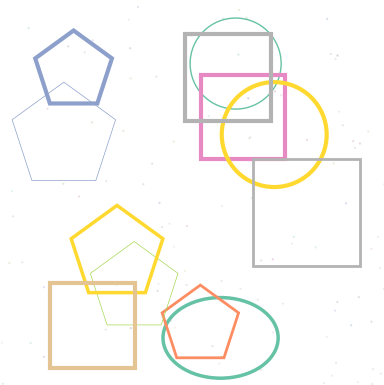[{"shape": "oval", "thickness": 2.5, "radius": 0.75, "center": [0.573, 0.122]}, {"shape": "circle", "thickness": 1, "radius": 0.59, "center": [0.612, 0.835]}, {"shape": "pentagon", "thickness": 2, "radius": 0.52, "center": [0.52, 0.155]}, {"shape": "pentagon", "thickness": 3, "radius": 0.52, "center": [0.191, 0.816]}, {"shape": "pentagon", "thickness": 0.5, "radius": 0.71, "center": [0.166, 0.645]}, {"shape": "square", "thickness": 3, "radius": 0.54, "center": [0.631, 0.696]}, {"shape": "pentagon", "thickness": 0.5, "radius": 0.6, "center": [0.348, 0.253]}, {"shape": "pentagon", "thickness": 2.5, "radius": 0.63, "center": [0.304, 0.341]}, {"shape": "circle", "thickness": 3, "radius": 0.68, "center": [0.712, 0.65]}, {"shape": "square", "thickness": 3, "radius": 0.55, "center": [0.241, 0.154]}, {"shape": "square", "thickness": 3, "radius": 0.56, "center": [0.592, 0.799]}, {"shape": "square", "thickness": 2, "radius": 0.7, "center": [0.796, 0.449]}]